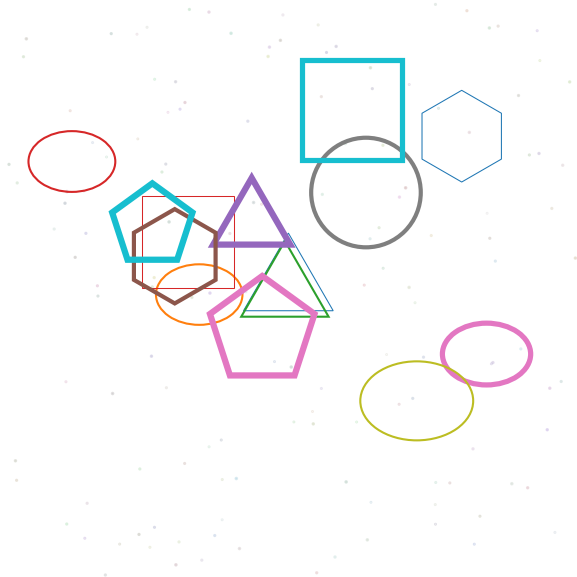[{"shape": "triangle", "thickness": 0.5, "radius": 0.45, "center": [0.499, 0.506]}, {"shape": "hexagon", "thickness": 0.5, "radius": 0.4, "center": [0.799, 0.763]}, {"shape": "oval", "thickness": 1, "radius": 0.37, "center": [0.345, 0.489]}, {"shape": "triangle", "thickness": 1, "radius": 0.44, "center": [0.493, 0.494]}, {"shape": "oval", "thickness": 1, "radius": 0.38, "center": [0.124, 0.719]}, {"shape": "square", "thickness": 0.5, "radius": 0.4, "center": [0.326, 0.581]}, {"shape": "triangle", "thickness": 3, "radius": 0.38, "center": [0.436, 0.614]}, {"shape": "hexagon", "thickness": 2, "radius": 0.41, "center": [0.303, 0.555]}, {"shape": "oval", "thickness": 2.5, "radius": 0.38, "center": [0.842, 0.386]}, {"shape": "pentagon", "thickness": 3, "radius": 0.48, "center": [0.454, 0.426]}, {"shape": "circle", "thickness": 2, "radius": 0.47, "center": [0.634, 0.666]}, {"shape": "oval", "thickness": 1, "radius": 0.49, "center": [0.722, 0.305]}, {"shape": "pentagon", "thickness": 3, "radius": 0.37, "center": [0.264, 0.609]}, {"shape": "square", "thickness": 2.5, "radius": 0.43, "center": [0.609, 0.808]}]